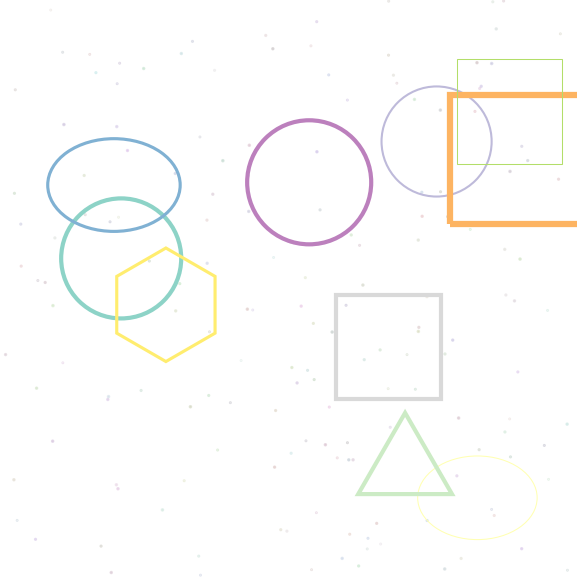[{"shape": "circle", "thickness": 2, "radius": 0.52, "center": [0.21, 0.552]}, {"shape": "oval", "thickness": 0.5, "radius": 0.52, "center": [0.827, 0.137]}, {"shape": "circle", "thickness": 1, "radius": 0.48, "center": [0.756, 0.754]}, {"shape": "oval", "thickness": 1.5, "radius": 0.57, "center": [0.197, 0.679]}, {"shape": "square", "thickness": 3, "radius": 0.56, "center": [0.89, 0.723]}, {"shape": "square", "thickness": 0.5, "radius": 0.46, "center": [0.882, 0.806]}, {"shape": "square", "thickness": 2, "radius": 0.45, "center": [0.673, 0.398]}, {"shape": "circle", "thickness": 2, "radius": 0.54, "center": [0.535, 0.683]}, {"shape": "triangle", "thickness": 2, "radius": 0.47, "center": [0.701, 0.19]}, {"shape": "hexagon", "thickness": 1.5, "radius": 0.49, "center": [0.287, 0.471]}]